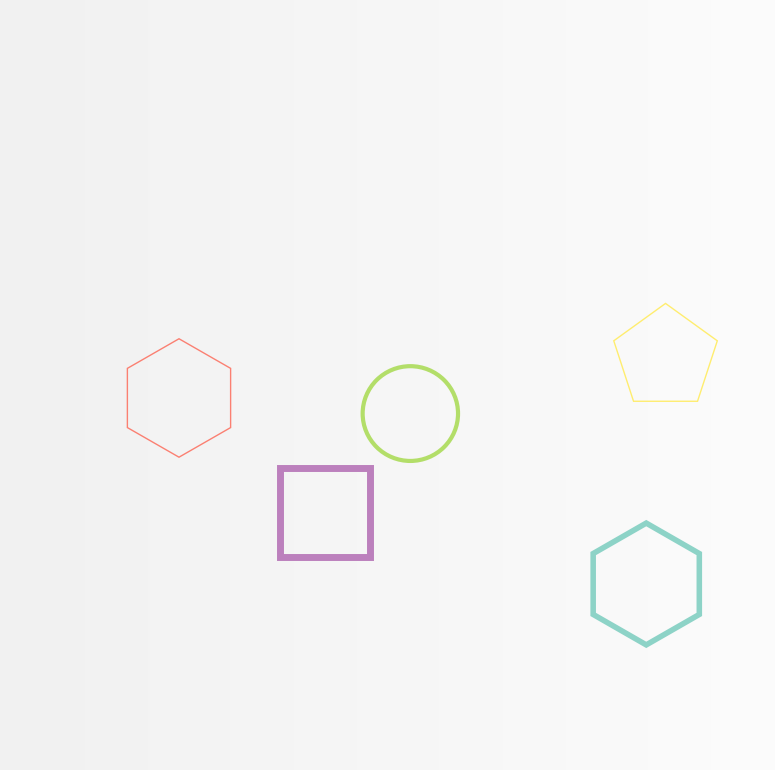[{"shape": "hexagon", "thickness": 2, "radius": 0.4, "center": [0.834, 0.242]}, {"shape": "hexagon", "thickness": 0.5, "radius": 0.38, "center": [0.231, 0.483]}, {"shape": "circle", "thickness": 1.5, "radius": 0.31, "center": [0.529, 0.463]}, {"shape": "square", "thickness": 2.5, "radius": 0.29, "center": [0.42, 0.335]}, {"shape": "pentagon", "thickness": 0.5, "radius": 0.35, "center": [0.859, 0.536]}]